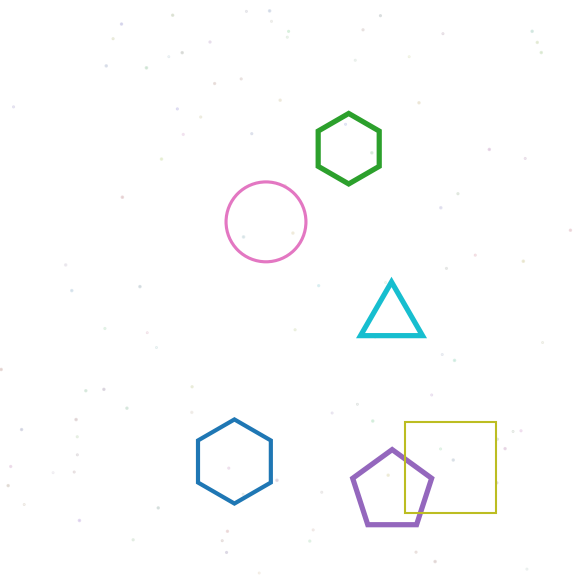[{"shape": "hexagon", "thickness": 2, "radius": 0.36, "center": [0.406, 0.2]}, {"shape": "hexagon", "thickness": 2.5, "radius": 0.31, "center": [0.604, 0.742]}, {"shape": "pentagon", "thickness": 2.5, "radius": 0.36, "center": [0.679, 0.149]}, {"shape": "circle", "thickness": 1.5, "radius": 0.35, "center": [0.461, 0.615]}, {"shape": "square", "thickness": 1, "radius": 0.39, "center": [0.78, 0.189]}, {"shape": "triangle", "thickness": 2.5, "radius": 0.31, "center": [0.678, 0.449]}]